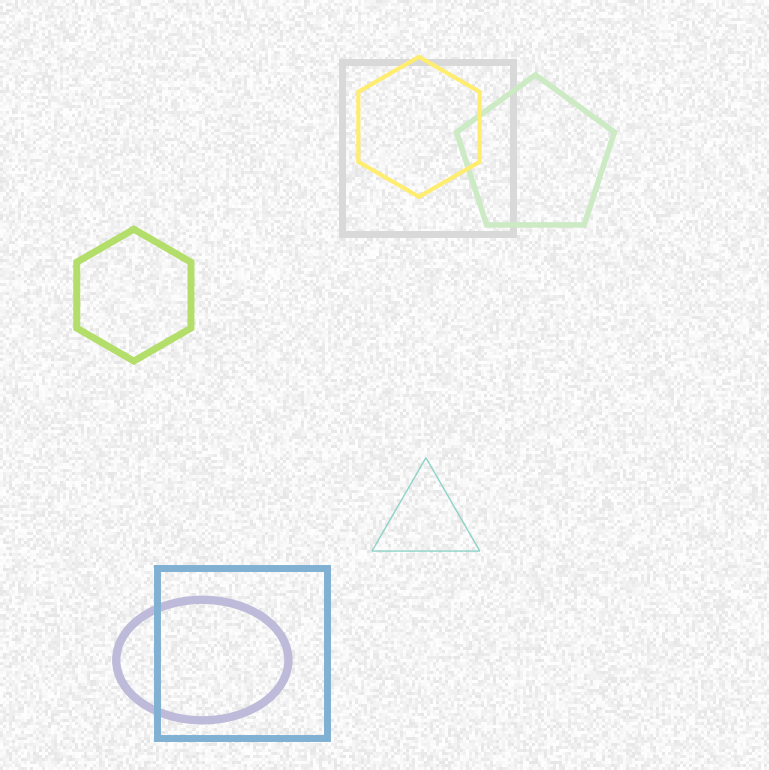[{"shape": "triangle", "thickness": 0.5, "radius": 0.4, "center": [0.553, 0.325]}, {"shape": "oval", "thickness": 3, "radius": 0.56, "center": [0.263, 0.143]}, {"shape": "square", "thickness": 2.5, "radius": 0.55, "center": [0.315, 0.152]}, {"shape": "hexagon", "thickness": 2.5, "radius": 0.43, "center": [0.174, 0.617]}, {"shape": "square", "thickness": 2.5, "radius": 0.56, "center": [0.555, 0.808]}, {"shape": "pentagon", "thickness": 2, "radius": 0.54, "center": [0.695, 0.795]}, {"shape": "hexagon", "thickness": 1.5, "radius": 0.45, "center": [0.544, 0.835]}]